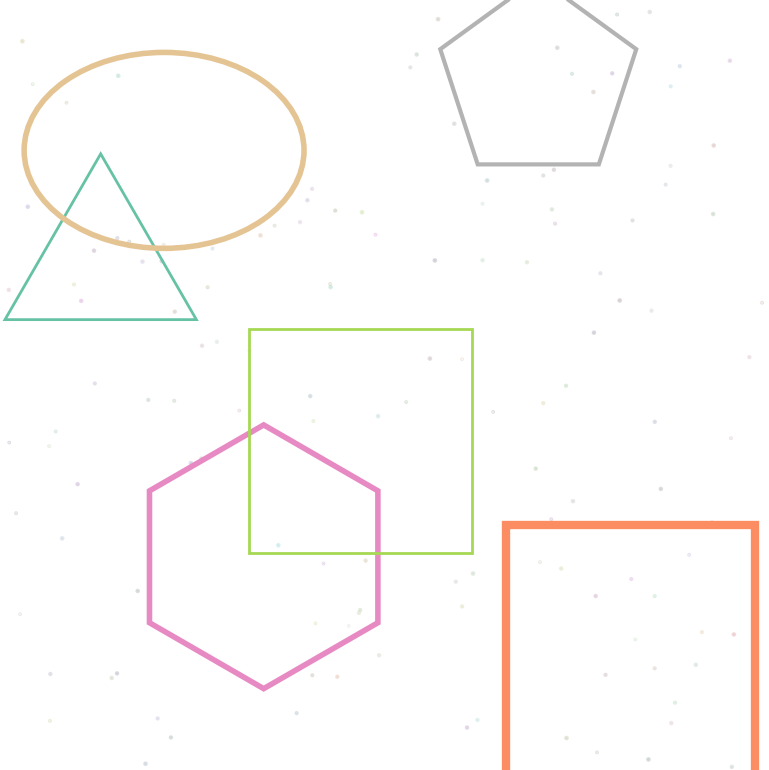[{"shape": "triangle", "thickness": 1, "radius": 0.72, "center": [0.131, 0.657]}, {"shape": "square", "thickness": 3, "radius": 0.81, "center": [0.818, 0.156]}, {"shape": "hexagon", "thickness": 2, "radius": 0.86, "center": [0.342, 0.277]}, {"shape": "square", "thickness": 1, "radius": 0.73, "center": [0.468, 0.427]}, {"shape": "oval", "thickness": 2, "radius": 0.91, "center": [0.213, 0.805]}, {"shape": "pentagon", "thickness": 1.5, "radius": 0.67, "center": [0.699, 0.895]}]